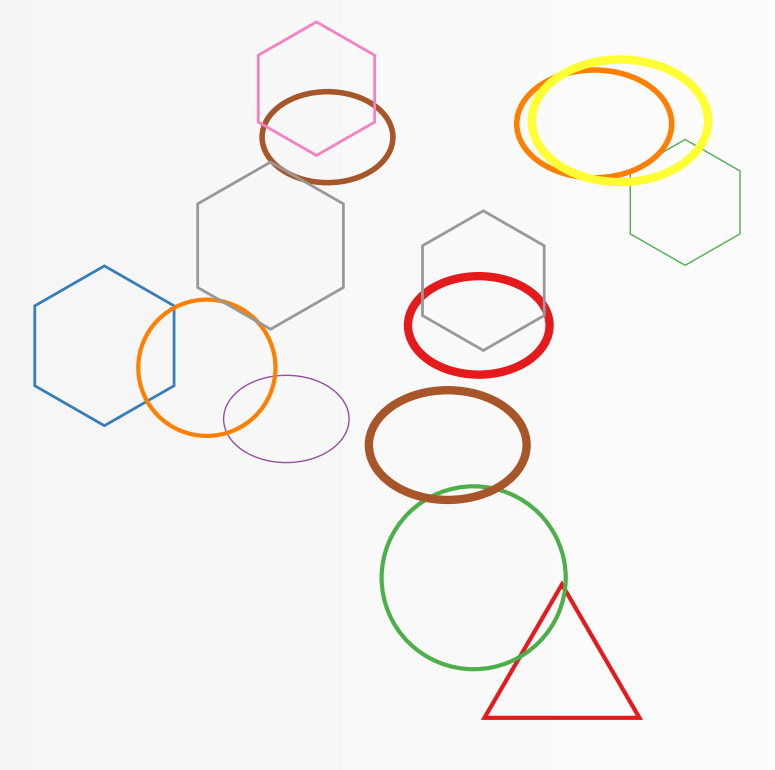[{"shape": "oval", "thickness": 3, "radius": 0.46, "center": [0.618, 0.577]}, {"shape": "triangle", "thickness": 1.5, "radius": 0.58, "center": [0.725, 0.125]}, {"shape": "hexagon", "thickness": 1, "radius": 0.52, "center": [0.135, 0.551]}, {"shape": "hexagon", "thickness": 0.5, "radius": 0.41, "center": [0.884, 0.737]}, {"shape": "circle", "thickness": 1.5, "radius": 0.59, "center": [0.611, 0.25]}, {"shape": "oval", "thickness": 0.5, "radius": 0.4, "center": [0.369, 0.456]}, {"shape": "oval", "thickness": 2, "radius": 0.5, "center": [0.767, 0.839]}, {"shape": "circle", "thickness": 1.5, "radius": 0.44, "center": [0.267, 0.522]}, {"shape": "oval", "thickness": 3, "radius": 0.57, "center": [0.8, 0.843]}, {"shape": "oval", "thickness": 3, "radius": 0.51, "center": [0.578, 0.422]}, {"shape": "oval", "thickness": 2, "radius": 0.42, "center": [0.423, 0.822]}, {"shape": "hexagon", "thickness": 1, "radius": 0.43, "center": [0.408, 0.885]}, {"shape": "hexagon", "thickness": 1, "radius": 0.45, "center": [0.624, 0.636]}, {"shape": "hexagon", "thickness": 1, "radius": 0.54, "center": [0.349, 0.681]}]